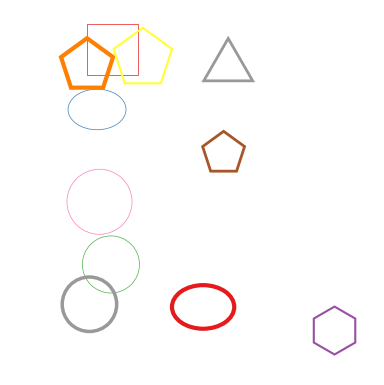[{"shape": "oval", "thickness": 3, "radius": 0.4, "center": [0.528, 0.203]}, {"shape": "square", "thickness": 0.5, "radius": 0.33, "center": [0.292, 0.871]}, {"shape": "oval", "thickness": 0.5, "radius": 0.38, "center": [0.252, 0.716]}, {"shape": "circle", "thickness": 0.5, "radius": 0.37, "center": [0.288, 0.313]}, {"shape": "hexagon", "thickness": 1.5, "radius": 0.31, "center": [0.869, 0.141]}, {"shape": "pentagon", "thickness": 3, "radius": 0.36, "center": [0.226, 0.83]}, {"shape": "pentagon", "thickness": 1.5, "radius": 0.4, "center": [0.371, 0.848]}, {"shape": "pentagon", "thickness": 2, "radius": 0.29, "center": [0.581, 0.602]}, {"shape": "circle", "thickness": 0.5, "radius": 0.42, "center": [0.258, 0.476]}, {"shape": "circle", "thickness": 2.5, "radius": 0.35, "center": [0.232, 0.21]}, {"shape": "triangle", "thickness": 2, "radius": 0.37, "center": [0.593, 0.827]}]